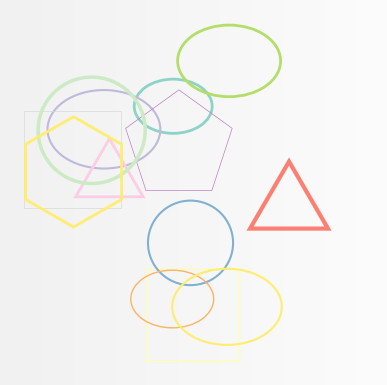[{"shape": "oval", "thickness": 2, "radius": 0.5, "center": [0.447, 0.724]}, {"shape": "square", "thickness": 1, "radius": 0.6, "center": [0.496, 0.182]}, {"shape": "oval", "thickness": 1.5, "radius": 0.73, "center": [0.268, 0.664]}, {"shape": "triangle", "thickness": 3, "radius": 0.58, "center": [0.746, 0.464]}, {"shape": "circle", "thickness": 1.5, "radius": 0.55, "center": [0.492, 0.369]}, {"shape": "oval", "thickness": 1, "radius": 0.53, "center": [0.444, 0.223]}, {"shape": "oval", "thickness": 2, "radius": 0.66, "center": [0.591, 0.842]}, {"shape": "triangle", "thickness": 2, "radius": 0.5, "center": [0.282, 0.539]}, {"shape": "square", "thickness": 0.5, "radius": 0.63, "center": [0.186, 0.586]}, {"shape": "pentagon", "thickness": 0.5, "radius": 0.72, "center": [0.462, 0.622]}, {"shape": "circle", "thickness": 2.5, "radius": 0.69, "center": [0.237, 0.662]}, {"shape": "oval", "thickness": 1.5, "radius": 0.71, "center": [0.586, 0.203]}, {"shape": "hexagon", "thickness": 2, "radius": 0.72, "center": [0.19, 0.554]}]